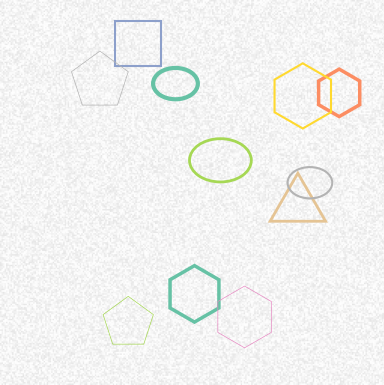[{"shape": "oval", "thickness": 3, "radius": 0.29, "center": [0.456, 0.783]}, {"shape": "hexagon", "thickness": 2.5, "radius": 0.37, "center": [0.505, 0.237]}, {"shape": "hexagon", "thickness": 2.5, "radius": 0.31, "center": [0.881, 0.759]}, {"shape": "square", "thickness": 1.5, "radius": 0.3, "center": [0.359, 0.887]}, {"shape": "hexagon", "thickness": 0.5, "radius": 0.4, "center": [0.635, 0.177]}, {"shape": "pentagon", "thickness": 0.5, "radius": 0.34, "center": [0.333, 0.162]}, {"shape": "oval", "thickness": 2, "radius": 0.4, "center": [0.573, 0.584]}, {"shape": "hexagon", "thickness": 1.5, "radius": 0.42, "center": [0.786, 0.751]}, {"shape": "triangle", "thickness": 2, "radius": 0.42, "center": [0.774, 0.467]}, {"shape": "oval", "thickness": 1.5, "radius": 0.29, "center": [0.805, 0.525]}, {"shape": "pentagon", "thickness": 0.5, "radius": 0.39, "center": [0.259, 0.79]}]